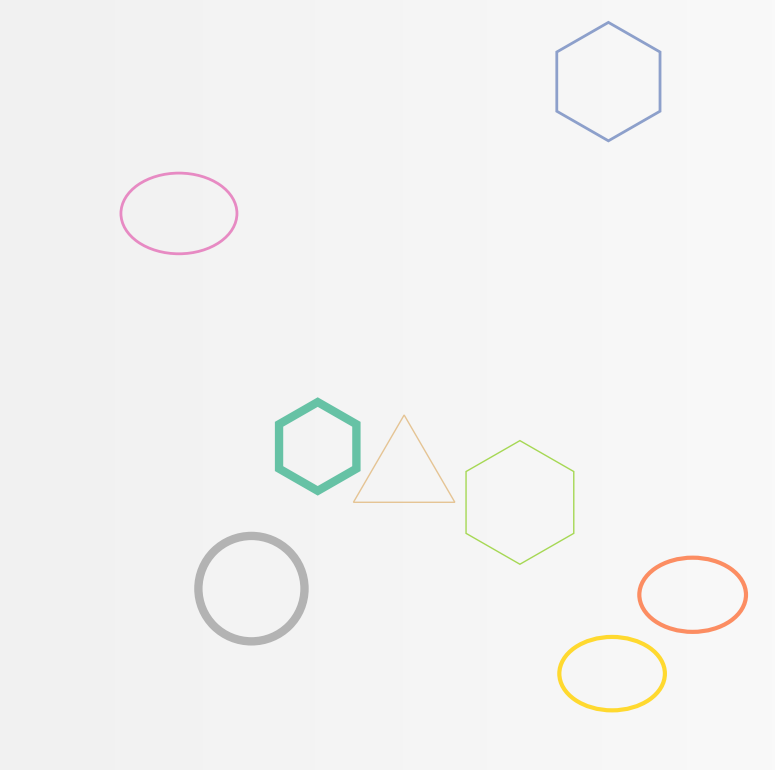[{"shape": "hexagon", "thickness": 3, "radius": 0.29, "center": [0.41, 0.42]}, {"shape": "oval", "thickness": 1.5, "radius": 0.34, "center": [0.894, 0.228]}, {"shape": "hexagon", "thickness": 1, "radius": 0.38, "center": [0.785, 0.894]}, {"shape": "oval", "thickness": 1, "radius": 0.37, "center": [0.231, 0.723]}, {"shape": "hexagon", "thickness": 0.5, "radius": 0.4, "center": [0.671, 0.347]}, {"shape": "oval", "thickness": 1.5, "radius": 0.34, "center": [0.79, 0.125]}, {"shape": "triangle", "thickness": 0.5, "radius": 0.38, "center": [0.521, 0.385]}, {"shape": "circle", "thickness": 3, "radius": 0.34, "center": [0.324, 0.236]}]